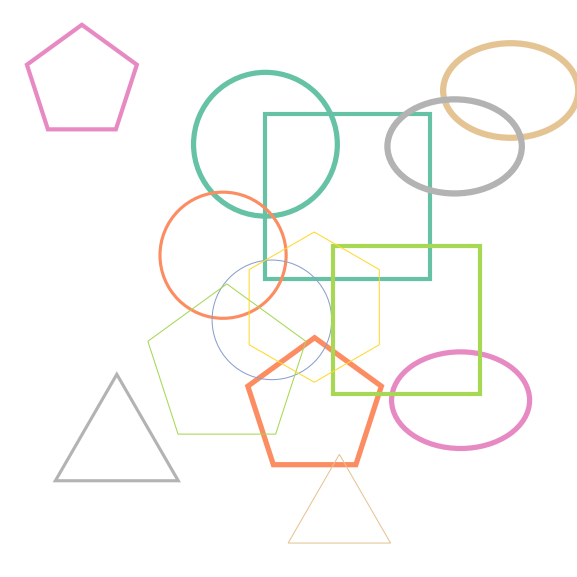[{"shape": "square", "thickness": 2, "radius": 0.71, "center": [0.602, 0.659]}, {"shape": "circle", "thickness": 2.5, "radius": 0.62, "center": [0.46, 0.749]}, {"shape": "circle", "thickness": 1.5, "radius": 0.55, "center": [0.386, 0.557]}, {"shape": "pentagon", "thickness": 2.5, "radius": 0.61, "center": [0.545, 0.293]}, {"shape": "circle", "thickness": 0.5, "radius": 0.52, "center": [0.471, 0.445]}, {"shape": "oval", "thickness": 2.5, "radius": 0.6, "center": [0.798, 0.306]}, {"shape": "pentagon", "thickness": 2, "radius": 0.5, "center": [0.142, 0.856]}, {"shape": "pentagon", "thickness": 0.5, "radius": 0.72, "center": [0.393, 0.364]}, {"shape": "square", "thickness": 2, "radius": 0.64, "center": [0.704, 0.445]}, {"shape": "hexagon", "thickness": 0.5, "radius": 0.65, "center": [0.544, 0.467]}, {"shape": "triangle", "thickness": 0.5, "radius": 0.51, "center": [0.588, 0.11]}, {"shape": "oval", "thickness": 3, "radius": 0.58, "center": [0.884, 0.842]}, {"shape": "triangle", "thickness": 1.5, "radius": 0.61, "center": [0.202, 0.228]}, {"shape": "oval", "thickness": 3, "radius": 0.58, "center": [0.787, 0.746]}]